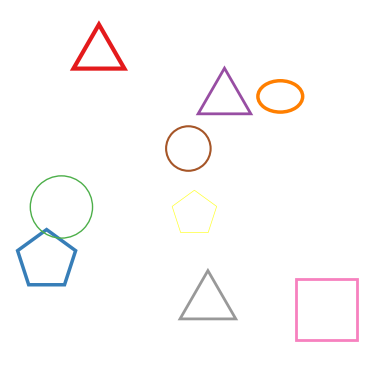[{"shape": "triangle", "thickness": 3, "radius": 0.38, "center": [0.257, 0.86]}, {"shape": "pentagon", "thickness": 2.5, "radius": 0.4, "center": [0.121, 0.324]}, {"shape": "circle", "thickness": 1, "radius": 0.4, "center": [0.16, 0.462]}, {"shape": "triangle", "thickness": 2, "radius": 0.4, "center": [0.583, 0.744]}, {"shape": "oval", "thickness": 2.5, "radius": 0.29, "center": [0.728, 0.75]}, {"shape": "pentagon", "thickness": 0.5, "radius": 0.3, "center": [0.505, 0.445]}, {"shape": "circle", "thickness": 1.5, "radius": 0.29, "center": [0.489, 0.614]}, {"shape": "square", "thickness": 2, "radius": 0.4, "center": [0.848, 0.196]}, {"shape": "triangle", "thickness": 2, "radius": 0.42, "center": [0.54, 0.213]}]